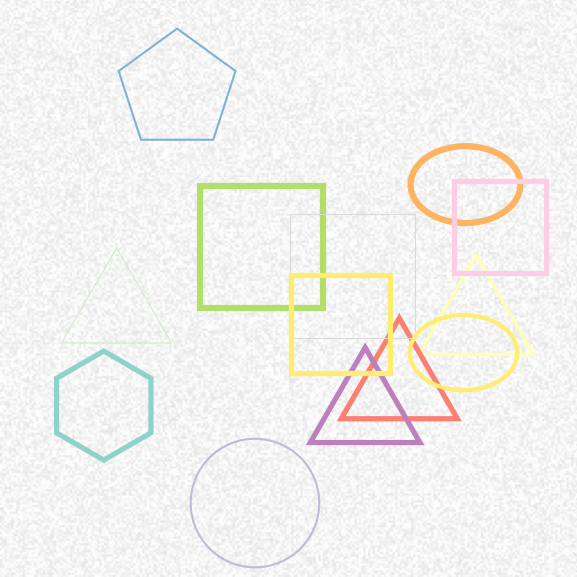[{"shape": "hexagon", "thickness": 2.5, "radius": 0.47, "center": [0.18, 0.297]}, {"shape": "triangle", "thickness": 1.5, "radius": 0.57, "center": [0.825, 0.443]}, {"shape": "circle", "thickness": 1, "radius": 0.56, "center": [0.442, 0.128]}, {"shape": "triangle", "thickness": 2.5, "radius": 0.58, "center": [0.691, 0.332]}, {"shape": "pentagon", "thickness": 1, "radius": 0.53, "center": [0.307, 0.843]}, {"shape": "oval", "thickness": 3, "radius": 0.48, "center": [0.806, 0.68]}, {"shape": "square", "thickness": 3, "radius": 0.53, "center": [0.453, 0.572]}, {"shape": "square", "thickness": 2.5, "radius": 0.4, "center": [0.866, 0.606]}, {"shape": "square", "thickness": 0.5, "radius": 0.54, "center": [0.611, 0.521]}, {"shape": "triangle", "thickness": 2.5, "radius": 0.55, "center": [0.632, 0.288]}, {"shape": "triangle", "thickness": 0.5, "radius": 0.55, "center": [0.202, 0.46]}, {"shape": "square", "thickness": 2.5, "radius": 0.42, "center": [0.59, 0.438]}, {"shape": "oval", "thickness": 2, "radius": 0.47, "center": [0.803, 0.388]}]